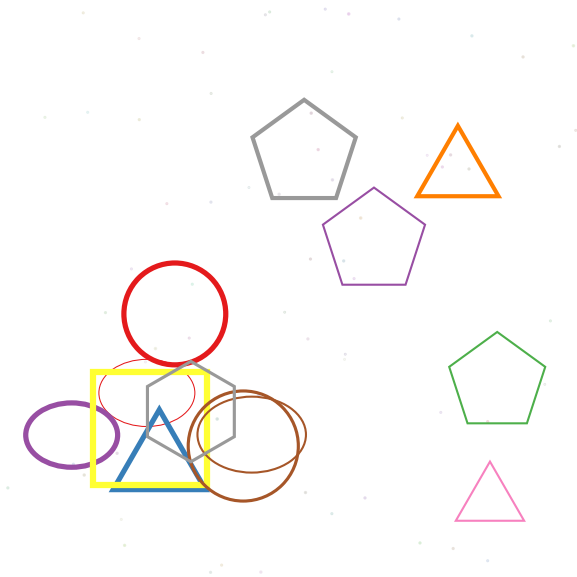[{"shape": "oval", "thickness": 0.5, "radius": 0.42, "center": [0.254, 0.319]}, {"shape": "circle", "thickness": 2.5, "radius": 0.44, "center": [0.303, 0.456]}, {"shape": "triangle", "thickness": 2.5, "radius": 0.46, "center": [0.276, 0.197]}, {"shape": "pentagon", "thickness": 1, "radius": 0.44, "center": [0.861, 0.337]}, {"shape": "oval", "thickness": 2.5, "radius": 0.4, "center": [0.124, 0.246]}, {"shape": "pentagon", "thickness": 1, "radius": 0.46, "center": [0.648, 0.581]}, {"shape": "triangle", "thickness": 2, "radius": 0.41, "center": [0.793, 0.7]}, {"shape": "square", "thickness": 3, "radius": 0.49, "center": [0.26, 0.257]}, {"shape": "oval", "thickness": 1, "radius": 0.47, "center": [0.436, 0.247]}, {"shape": "circle", "thickness": 1.5, "radius": 0.48, "center": [0.421, 0.227]}, {"shape": "triangle", "thickness": 1, "radius": 0.34, "center": [0.848, 0.132]}, {"shape": "pentagon", "thickness": 2, "radius": 0.47, "center": [0.527, 0.732]}, {"shape": "hexagon", "thickness": 1.5, "radius": 0.43, "center": [0.331, 0.286]}]